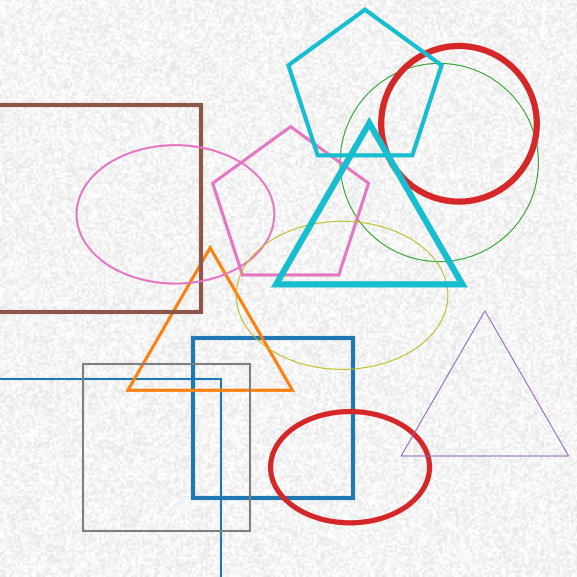[{"shape": "square", "thickness": 1, "radius": 0.96, "center": [0.19, 0.151]}, {"shape": "square", "thickness": 2, "radius": 0.69, "center": [0.473, 0.275]}, {"shape": "triangle", "thickness": 1.5, "radius": 0.82, "center": [0.364, 0.406]}, {"shape": "circle", "thickness": 0.5, "radius": 0.86, "center": [0.761, 0.718]}, {"shape": "oval", "thickness": 2.5, "radius": 0.69, "center": [0.606, 0.19]}, {"shape": "circle", "thickness": 3, "radius": 0.67, "center": [0.795, 0.785]}, {"shape": "triangle", "thickness": 0.5, "radius": 0.84, "center": [0.84, 0.293]}, {"shape": "square", "thickness": 2, "radius": 0.89, "center": [0.169, 0.638]}, {"shape": "pentagon", "thickness": 1.5, "radius": 0.71, "center": [0.503, 0.638]}, {"shape": "oval", "thickness": 1, "radius": 0.86, "center": [0.304, 0.628]}, {"shape": "square", "thickness": 1, "radius": 0.72, "center": [0.289, 0.225]}, {"shape": "oval", "thickness": 0.5, "radius": 0.92, "center": [0.592, 0.488]}, {"shape": "pentagon", "thickness": 2, "radius": 0.7, "center": [0.632, 0.843]}, {"shape": "triangle", "thickness": 3, "radius": 0.93, "center": [0.639, 0.6]}]